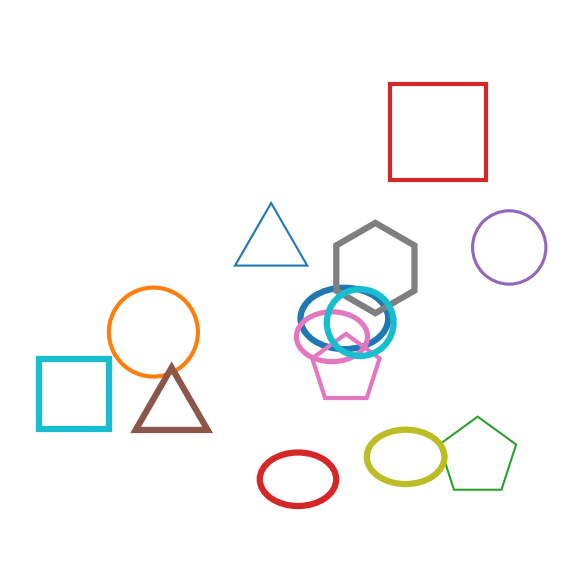[{"shape": "oval", "thickness": 3, "radius": 0.38, "center": [0.596, 0.448]}, {"shape": "triangle", "thickness": 1, "radius": 0.36, "center": [0.47, 0.575]}, {"shape": "circle", "thickness": 2, "radius": 0.39, "center": [0.266, 0.424]}, {"shape": "pentagon", "thickness": 1, "radius": 0.35, "center": [0.827, 0.208]}, {"shape": "square", "thickness": 2, "radius": 0.42, "center": [0.759, 0.771]}, {"shape": "oval", "thickness": 3, "radius": 0.33, "center": [0.516, 0.169]}, {"shape": "circle", "thickness": 1.5, "radius": 0.32, "center": [0.882, 0.571]}, {"shape": "triangle", "thickness": 3, "radius": 0.36, "center": [0.297, 0.291]}, {"shape": "oval", "thickness": 2.5, "radius": 0.31, "center": [0.575, 0.416]}, {"shape": "pentagon", "thickness": 2, "radius": 0.31, "center": [0.599, 0.36]}, {"shape": "hexagon", "thickness": 3, "radius": 0.39, "center": [0.65, 0.535]}, {"shape": "oval", "thickness": 3, "radius": 0.34, "center": [0.702, 0.208]}, {"shape": "square", "thickness": 3, "radius": 0.3, "center": [0.128, 0.317]}, {"shape": "circle", "thickness": 3, "radius": 0.29, "center": [0.624, 0.441]}]